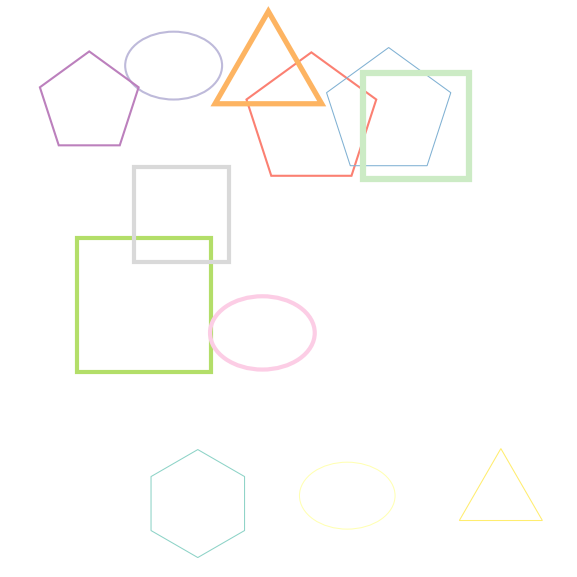[{"shape": "hexagon", "thickness": 0.5, "radius": 0.47, "center": [0.343, 0.127]}, {"shape": "oval", "thickness": 0.5, "radius": 0.41, "center": [0.601, 0.141]}, {"shape": "oval", "thickness": 1, "radius": 0.42, "center": [0.301, 0.886]}, {"shape": "pentagon", "thickness": 1, "radius": 0.59, "center": [0.539, 0.79]}, {"shape": "pentagon", "thickness": 0.5, "radius": 0.57, "center": [0.673, 0.804]}, {"shape": "triangle", "thickness": 2.5, "radius": 0.53, "center": [0.465, 0.873]}, {"shape": "square", "thickness": 2, "radius": 0.58, "center": [0.25, 0.471]}, {"shape": "oval", "thickness": 2, "radius": 0.45, "center": [0.454, 0.423]}, {"shape": "square", "thickness": 2, "radius": 0.41, "center": [0.314, 0.627]}, {"shape": "pentagon", "thickness": 1, "radius": 0.45, "center": [0.155, 0.82]}, {"shape": "square", "thickness": 3, "radius": 0.46, "center": [0.72, 0.781]}, {"shape": "triangle", "thickness": 0.5, "radius": 0.42, "center": [0.867, 0.139]}]